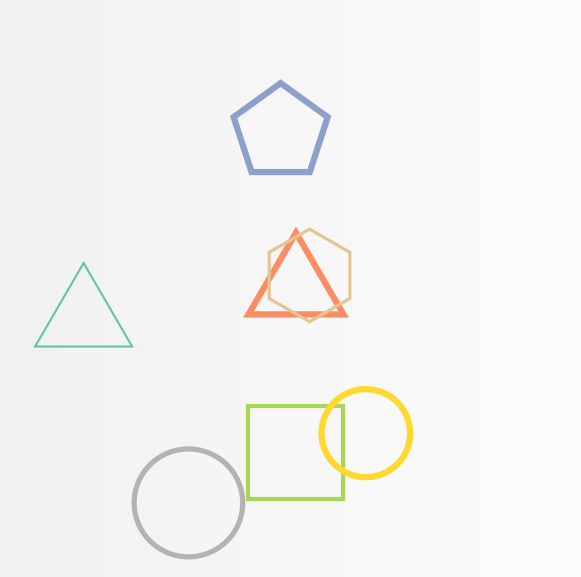[{"shape": "triangle", "thickness": 1, "radius": 0.48, "center": [0.144, 0.447]}, {"shape": "triangle", "thickness": 3, "radius": 0.47, "center": [0.509, 0.502]}, {"shape": "pentagon", "thickness": 3, "radius": 0.43, "center": [0.483, 0.77]}, {"shape": "square", "thickness": 2, "radius": 0.41, "center": [0.508, 0.216]}, {"shape": "circle", "thickness": 3, "radius": 0.38, "center": [0.629, 0.249]}, {"shape": "hexagon", "thickness": 1.5, "radius": 0.4, "center": [0.533, 0.522]}, {"shape": "circle", "thickness": 2.5, "radius": 0.47, "center": [0.324, 0.128]}]